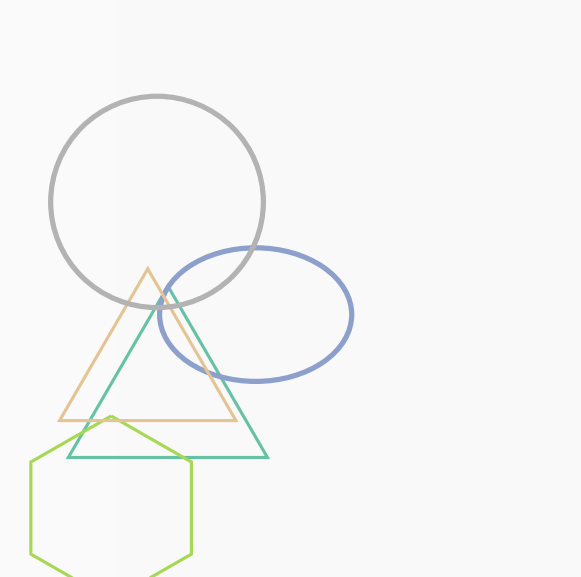[{"shape": "triangle", "thickness": 1.5, "radius": 0.99, "center": [0.289, 0.306]}, {"shape": "oval", "thickness": 2.5, "radius": 0.83, "center": [0.44, 0.454]}, {"shape": "hexagon", "thickness": 1.5, "radius": 0.8, "center": [0.191, 0.119]}, {"shape": "triangle", "thickness": 1.5, "radius": 0.88, "center": [0.254, 0.358]}, {"shape": "circle", "thickness": 2.5, "radius": 0.91, "center": [0.27, 0.649]}]